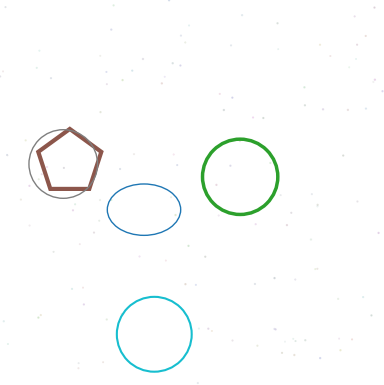[{"shape": "oval", "thickness": 1, "radius": 0.48, "center": [0.374, 0.455]}, {"shape": "circle", "thickness": 2.5, "radius": 0.49, "center": [0.624, 0.541]}, {"shape": "pentagon", "thickness": 3, "radius": 0.43, "center": [0.181, 0.579]}, {"shape": "circle", "thickness": 1, "radius": 0.45, "center": [0.164, 0.574]}, {"shape": "circle", "thickness": 1.5, "radius": 0.49, "center": [0.401, 0.132]}]